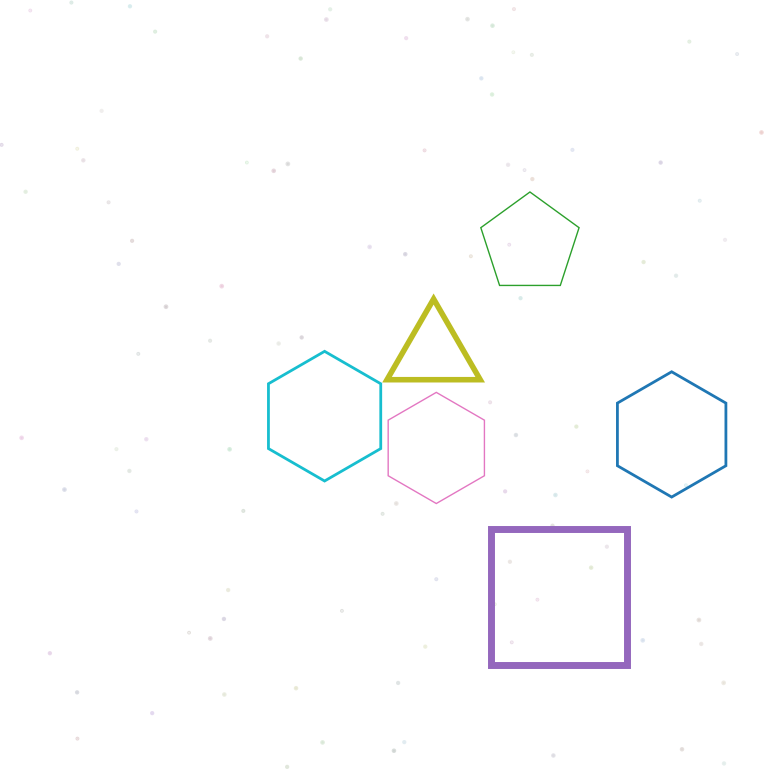[{"shape": "hexagon", "thickness": 1, "radius": 0.41, "center": [0.872, 0.436]}, {"shape": "pentagon", "thickness": 0.5, "radius": 0.34, "center": [0.688, 0.684]}, {"shape": "square", "thickness": 2.5, "radius": 0.44, "center": [0.726, 0.225]}, {"shape": "hexagon", "thickness": 0.5, "radius": 0.36, "center": [0.567, 0.418]}, {"shape": "triangle", "thickness": 2, "radius": 0.35, "center": [0.563, 0.542]}, {"shape": "hexagon", "thickness": 1, "radius": 0.42, "center": [0.422, 0.46]}]